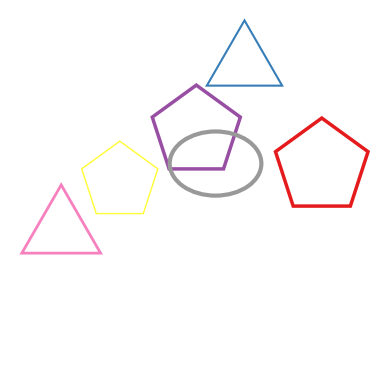[{"shape": "pentagon", "thickness": 2.5, "radius": 0.63, "center": [0.836, 0.567]}, {"shape": "triangle", "thickness": 1.5, "radius": 0.56, "center": [0.635, 0.834]}, {"shape": "pentagon", "thickness": 2.5, "radius": 0.6, "center": [0.51, 0.659]}, {"shape": "pentagon", "thickness": 1, "radius": 0.52, "center": [0.311, 0.529]}, {"shape": "triangle", "thickness": 2, "radius": 0.59, "center": [0.159, 0.402]}, {"shape": "oval", "thickness": 3, "radius": 0.6, "center": [0.56, 0.575]}]